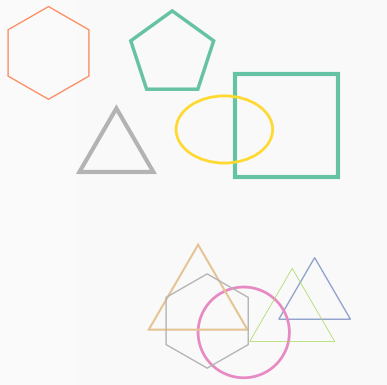[{"shape": "pentagon", "thickness": 2.5, "radius": 0.56, "center": [0.444, 0.859]}, {"shape": "square", "thickness": 3, "radius": 0.67, "center": [0.739, 0.674]}, {"shape": "hexagon", "thickness": 1, "radius": 0.6, "center": [0.125, 0.862]}, {"shape": "triangle", "thickness": 1, "radius": 0.53, "center": [0.812, 0.224]}, {"shape": "circle", "thickness": 2, "radius": 0.59, "center": [0.629, 0.137]}, {"shape": "triangle", "thickness": 0.5, "radius": 0.63, "center": [0.754, 0.176]}, {"shape": "oval", "thickness": 2, "radius": 0.62, "center": [0.579, 0.664]}, {"shape": "triangle", "thickness": 1.5, "radius": 0.74, "center": [0.511, 0.217]}, {"shape": "triangle", "thickness": 3, "radius": 0.55, "center": [0.3, 0.608]}, {"shape": "hexagon", "thickness": 1, "radius": 0.61, "center": [0.535, 0.166]}]